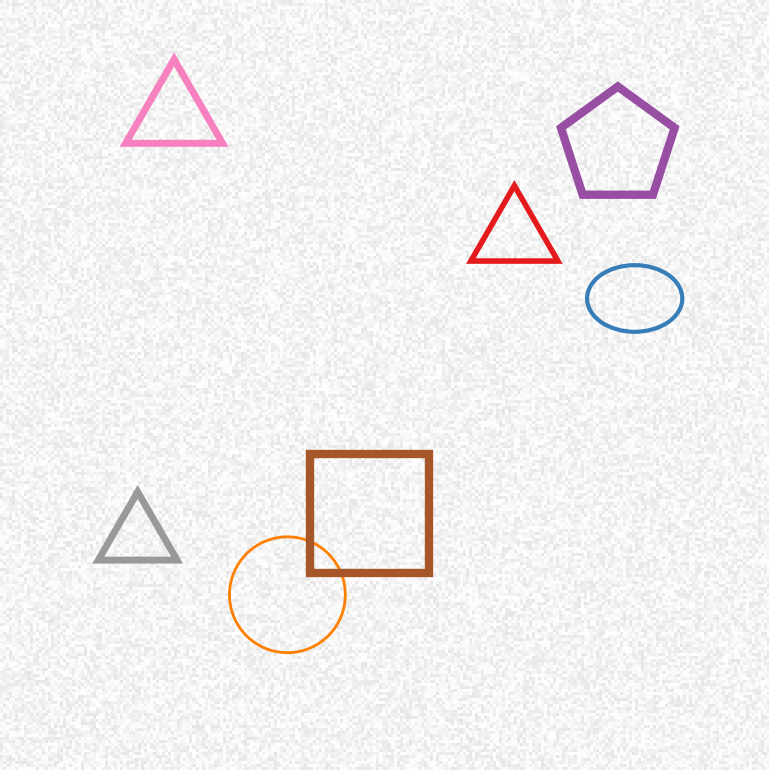[{"shape": "triangle", "thickness": 2, "radius": 0.33, "center": [0.668, 0.694]}, {"shape": "oval", "thickness": 1.5, "radius": 0.31, "center": [0.824, 0.612]}, {"shape": "pentagon", "thickness": 3, "radius": 0.39, "center": [0.802, 0.81]}, {"shape": "circle", "thickness": 1, "radius": 0.38, "center": [0.373, 0.228]}, {"shape": "square", "thickness": 3, "radius": 0.39, "center": [0.48, 0.333]}, {"shape": "triangle", "thickness": 2.5, "radius": 0.36, "center": [0.226, 0.85]}, {"shape": "triangle", "thickness": 2.5, "radius": 0.3, "center": [0.179, 0.302]}]